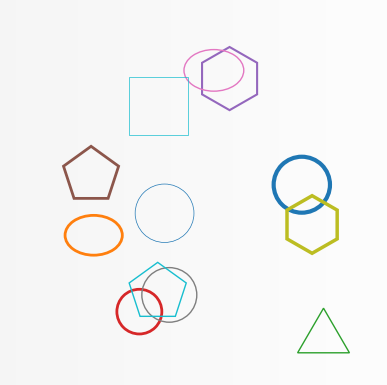[{"shape": "circle", "thickness": 3, "radius": 0.36, "center": [0.779, 0.52]}, {"shape": "circle", "thickness": 0.5, "radius": 0.38, "center": [0.425, 0.446]}, {"shape": "oval", "thickness": 2, "radius": 0.37, "center": [0.242, 0.389]}, {"shape": "triangle", "thickness": 1, "radius": 0.39, "center": [0.835, 0.122]}, {"shape": "circle", "thickness": 2, "radius": 0.29, "center": [0.36, 0.191]}, {"shape": "hexagon", "thickness": 1.5, "radius": 0.41, "center": [0.592, 0.796]}, {"shape": "pentagon", "thickness": 2, "radius": 0.37, "center": [0.235, 0.545]}, {"shape": "oval", "thickness": 1, "radius": 0.39, "center": [0.552, 0.817]}, {"shape": "circle", "thickness": 1, "radius": 0.35, "center": [0.437, 0.234]}, {"shape": "hexagon", "thickness": 2.5, "radius": 0.37, "center": [0.805, 0.417]}, {"shape": "square", "thickness": 0.5, "radius": 0.38, "center": [0.408, 0.725]}, {"shape": "pentagon", "thickness": 1, "radius": 0.39, "center": [0.407, 0.241]}]